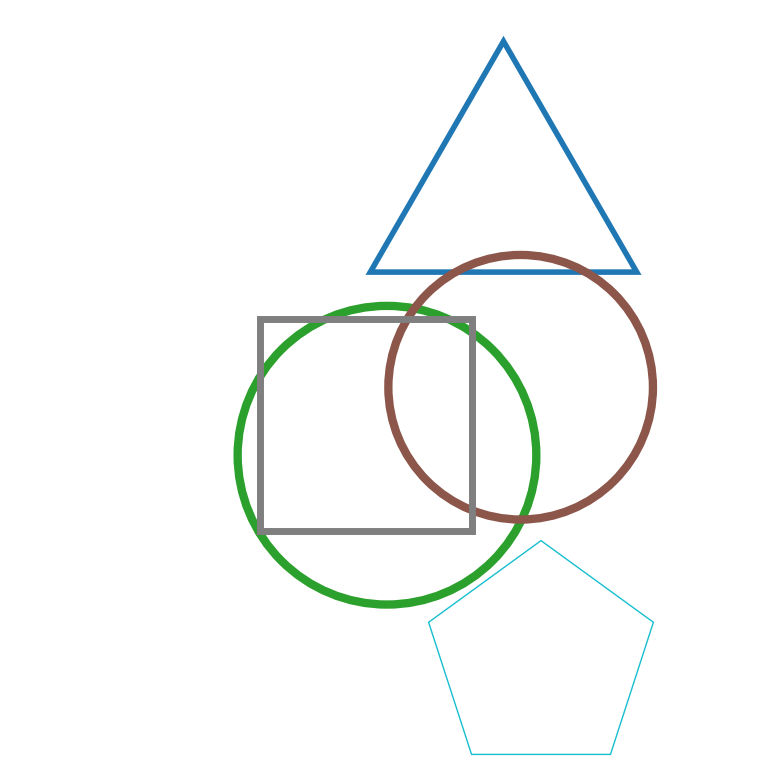[{"shape": "triangle", "thickness": 2, "radius": 1.0, "center": [0.654, 0.747]}, {"shape": "circle", "thickness": 3, "radius": 0.97, "center": [0.503, 0.409]}, {"shape": "circle", "thickness": 3, "radius": 0.86, "center": [0.676, 0.497]}, {"shape": "square", "thickness": 2.5, "radius": 0.69, "center": [0.476, 0.448]}, {"shape": "pentagon", "thickness": 0.5, "radius": 0.77, "center": [0.703, 0.144]}]